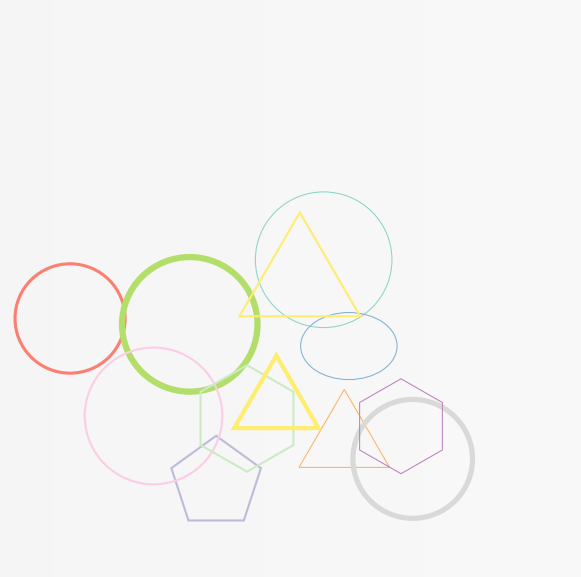[{"shape": "circle", "thickness": 0.5, "radius": 0.59, "center": [0.557, 0.549]}, {"shape": "square", "thickness": 0.5, "radius": 0.45, "center": [0.21, 0.653]}, {"shape": "pentagon", "thickness": 1, "radius": 0.41, "center": [0.372, 0.163]}, {"shape": "circle", "thickness": 1.5, "radius": 0.47, "center": [0.121, 0.448]}, {"shape": "oval", "thickness": 0.5, "radius": 0.41, "center": [0.6, 0.4]}, {"shape": "triangle", "thickness": 0.5, "radius": 0.45, "center": [0.592, 0.235]}, {"shape": "circle", "thickness": 3, "radius": 0.58, "center": [0.326, 0.437]}, {"shape": "circle", "thickness": 1, "radius": 0.59, "center": [0.264, 0.279]}, {"shape": "circle", "thickness": 2.5, "radius": 0.51, "center": [0.71, 0.205]}, {"shape": "hexagon", "thickness": 0.5, "radius": 0.41, "center": [0.69, 0.261]}, {"shape": "hexagon", "thickness": 1, "radius": 0.46, "center": [0.425, 0.275]}, {"shape": "triangle", "thickness": 1, "radius": 0.6, "center": [0.516, 0.511]}, {"shape": "triangle", "thickness": 2, "radius": 0.42, "center": [0.475, 0.3]}]